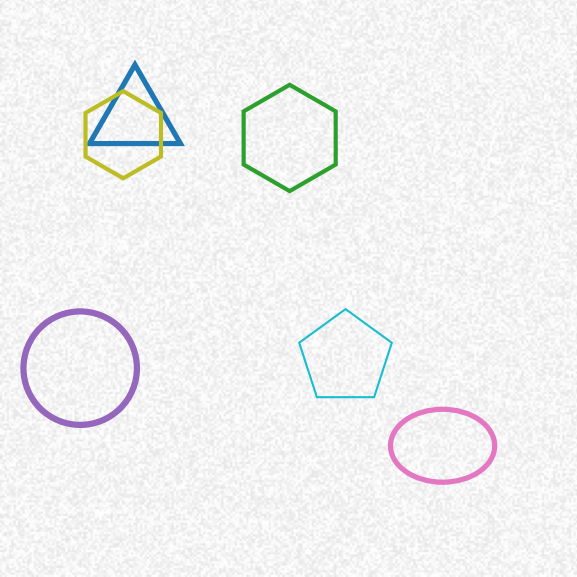[{"shape": "triangle", "thickness": 2.5, "radius": 0.45, "center": [0.234, 0.796]}, {"shape": "hexagon", "thickness": 2, "radius": 0.46, "center": [0.502, 0.76]}, {"shape": "circle", "thickness": 3, "radius": 0.49, "center": [0.139, 0.362]}, {"shape": "oval", "thickness": 2.5, "radius": 0.45, "center": [0.766, 0.227]}, {"shape": "hexagon", "thickness": 2, "radius": 0.38, "center": [0.213, 0.766]}, {"shape": "pentagon", "thickness": 1, "radius": 0.42, "center": [0.598, 0.38]}]